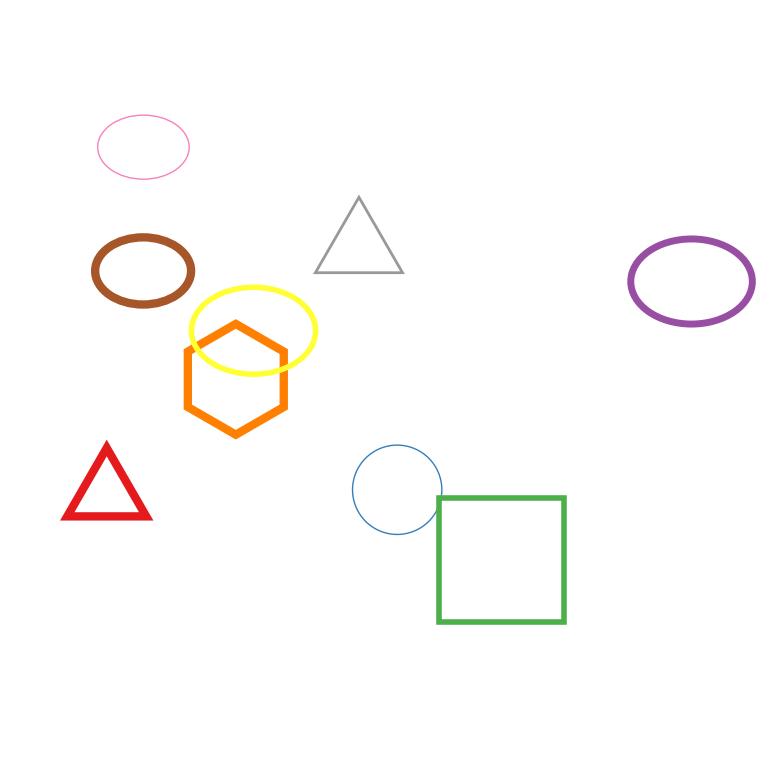[{"shape": "triangle", "thickness": 3, "radius": 0.3, "center": [0.139, 0.359]}, {"shape": "circle", "thickness": 0.5, "radius": 0.29, "center": [0.516, 0.364]}, {"shape": "square", "thickness": 2, "radius": 0.4, "center": [0.651, 0.273]}, {"shape": "oval", "thickness": 2.5, "radius": 0.39, "center": [0.898, 0.634]}, {"shape": "hexagon", "thickness": 3, "radius": 0.36, "center": [0.306, 0.507]}, {"shape": "oval", "thickness": 2, "radius": 0.4, "center": [0.329, 0.57]}, {"shape": "oval", "thickness": 3, "radius": 0.31, "center": [0.186, 0.648]}, {"shape": "oval", "thickness": 0.5, "radius": 0.3, "center": [0.186, 0.809]}, {"shape": "triangle", "thickness": 1, "radius": 0.33, "center": [0.466, 0.679]}]